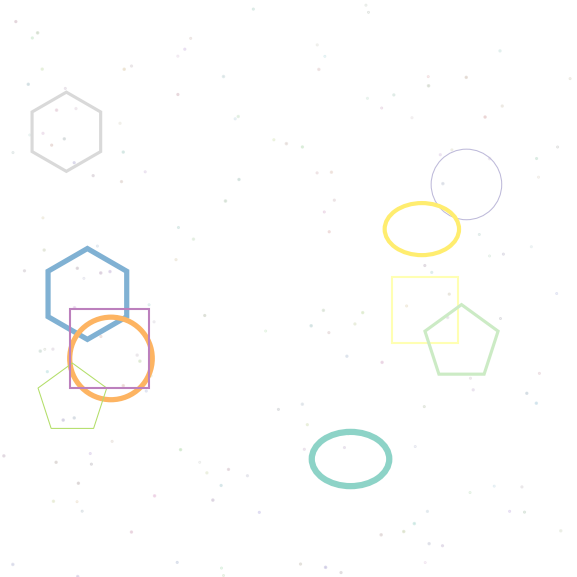[{"shape": "oval", "thickness": 3, "radius": 0.34, "center": [0.607, 0.204]}, {"shape": "square", "thickness": 1, "radius": 0.29, "center": [0.736, 0.462]}, {"shape": "circle", "thickness": 0.5, "radius": 0.31, "center": [0.808, 0.68]}, {"shape": "hexagon", "thickness": 2.5, "radius": 0.39, "center": [0.151, 0.49]}, {"shape": "circle", "thickness": 2.5, "radius": 0.36, "center": [0.192, 0.378]}, {"shape": "pentagon", "thickness": 0.5, "radius": 0.31, "center": [0.125, 0.308]}, {"shape": "hexagon", "thickness": 1.5, "radius": 0.34, "center": [0.115, 0.771]}, {"shape": "square", "thickness": 1, "radius": 0.34, "center": [0.19, 0.396]}, {"shape": "pentagon", "thickness": 1.5, "radius": 0.33, "center": [0.799, 0.405]}, {"shape": "oval", "thickness": 2, "radius": 0.32, "center": [0.73, 0.602]}]